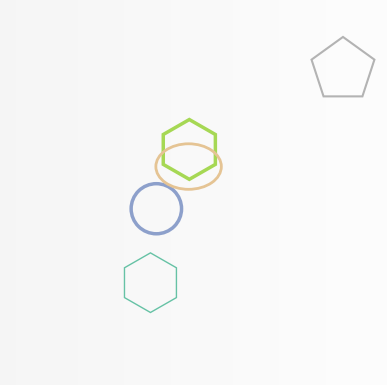[{"shape": "hexagon", "thickness": 1, "radius": 0.39, "center": [0.388, 0.266]}, {"shape": "circle", "thickness": 2.5, "radius": 0.33, "center": [0.403, 0.458]}, {"shape": "hexagon", "thickness": 2.5, "radius": 0.39, "center": [0.489, 0.612]}, {"shape": "oval", "thickness": 2, "radius": 0.42, "center": [0.487, 0.567]}, {"shape": "pentagon", "thickness": 1.5, "radius": 0.43, "center": [0.885, 0.819]}]